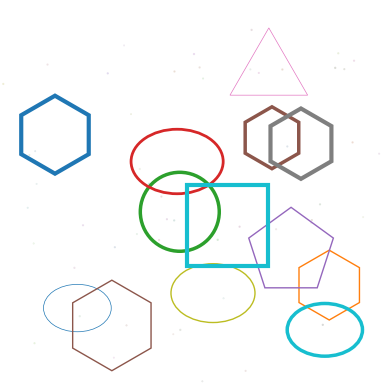[{"shape": "oval", "thickness": 0.5, "radius": 0.44, "center": [0.201, 0.2]}, {"shape": "hexagon", "thickness": 3, "radius": 0.51, "center": [0.143, 0.65]}, {"shape": "hexagon", "thickness": 1, "radius": 0.45, "center": [0.855, 0.259]}, {"shape": "circle", "thickness": 2.5, "radius": 0.51, "center": [0.467, 0.45]}, {"shape": "oval", "thickness": 2, "radius": 0.6, "center": [0.46, 0.581]}, {"shape": "pentagon", "thickness": 1, "radius": 0.58, "center": [0.756, 0.346]}, {"shape": "hexagon", "thickness": 1, "radius": 0.59, "center": [0.291, 0.155]}, {"shape": "hexagon", "thickness": 2.5, "radius": 0.4, "center": [0.706, 0.642]}, {"shape": "triangle", "thickness": 0.5, "radius": 0.58, "center": [0.698, 0.811]}, {"shape": "hexagon", "thickness": 3, "radius": 0.46, "center": [0.782, 0.627]}, {"shape": "oval", "thickness": 1, "radius": 0.55, "center": [0.553, 0.239]}, {"shape": "square", "thickness": 3, "radius": 0.53, "center": [0.591, 0.414]}, {"shape": "oval", "thickness": 2.5, "radius": 0.49, "center": [0.844, 0.143]}]